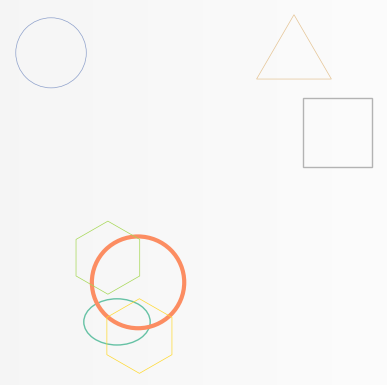[{"shape": "oval", "thickness": 1, "radius": 0.43, "center": [0.302, 0.164]}, {"shape": "circle", "thickness": 3, "radius": 0.6, "center": [0.356, 0.267]}, {"shape": "circle", "thickness": 0.5, "radius": 0.46, "center": [0.132, 0.863]}, {"shape": "hexagon", "thickness": 0.5, "radius": 0.47, "center": [0.278, 0.331]}, {"shape": "hexagon", "thickness": 0.5, "radius": 0.48, "center": [0.36, 0.127]}, {"shape": "triangle", "thickness": 0.5, "radius": 0.56, "center": [0.759, 0.85]}, {"shape": "square", "thickness": 1, "radius": 0.45, "center": [0.872, 0.655]}]